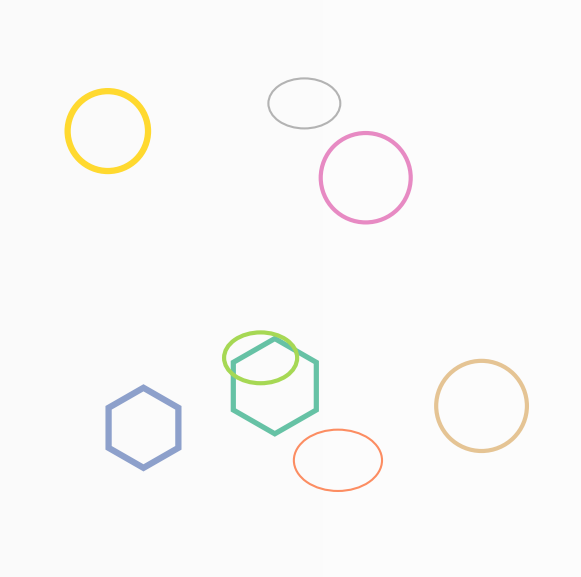[{"shape": "hexagon", "thickness": 2.5, "radius": 0.41, "center": [0.473, 0.33]}, {"shape": "oval", "thickness": 1, "radius": 0.38, "center": [0.581, 0.202]}, {"shape": "hexagon", "thickness": 3, "radius": 0.35, "center": [0.247, 0.258]}, {"shape": "circle", "thickness": 2, "radius": 0.39, "center": [0.629, 0.691]}, {"shape": "oval", "thickness": 2, "radius": 0.31, "center": [0.448, 0.38]}, {"shape": "circle", "thickness": 3, "radius": 0.35, "center": [0.186, 0.772]}, {"shape": "circle", "thickness": 2, "radius": 0.39, "center": [0.828, 0.296]}, {"shape": "oval", "thickness": 1, "radius": 0.31, "center": [0.524, 0.82]}]